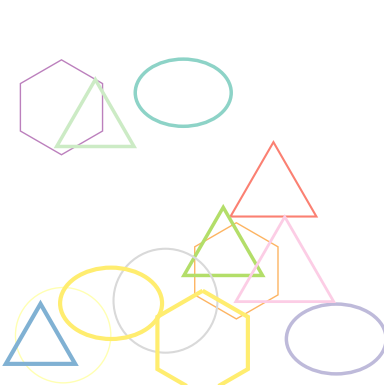[{"shape": "oval", "thickness": 2.5, "radius": 0.62, "center": [0.476, 0.759]}, {"shape": "circle", "thickness": 1, "radius": 0.62, "center": [0.164, 0.129]}, {"shape": "oval", "thickness": 2.5, "radius": 0.65, "center": [0.873, 0.12]}, {"shape": "triangle", "thickness": 1.5, "radius": 0.64, "center": [0.71, 0.502]}, {"shape": "triangle", "thickness": 3, "radius": 0.52, "center": [0.105, 0.107]}, {"shape": "hexagon", "thickness": 1, "radius": 0.62, "center": [0.614, 0.296]}, {"shape": "triangle", "thickness": 2.5, "radius": 0.59, "center": [0.58, 0.343]}, {"shape": "triangle", "thickness": 2, "radius": 0.73, "center": [0.74, 0.29]}, {"shape": "circle", "thickness": 1.5, "radius": 0.67, "center": [0.43, 0.219]}, {"shape": "hexagon", "thickness": 1, "radius": 0.62, "center": [0.16, 0.721]}, {"shape": "triangle", "thickness": 2.5, "radius": 0.58, "center": [0.248, 0.678]}, {"shape": "oval", "thickness": 3, "radius": 0.66, "center": [0.289, 0.212]}, {"shape": "hexagon", "thickness": 3, "radius": 0.68, "center": [0.526, 0.109]}]